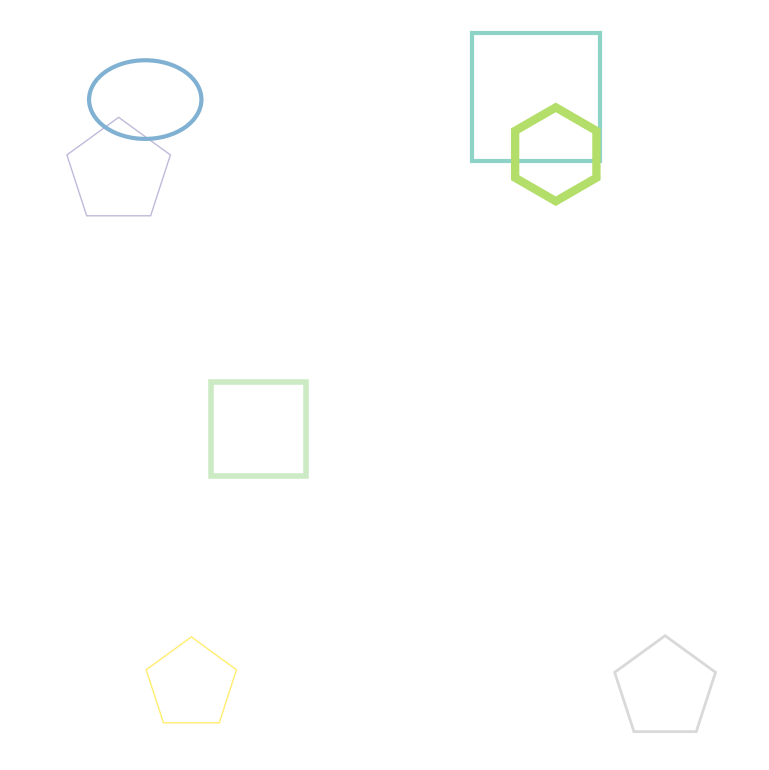[{"shape": "square", "thickness": 1.5, "radius": 0.42, "center": [0.696, 0.874]}, {"shape": "pentagon", "thickness": 0.5, "radius": 0.35, "center": [0.154, 0.777]}, {"shape": "oval", "thickness": 1.5, "radius": 0.36, "center": [0.189, 0.871]}, {"shape": "hexagon", "thickness": 3, "radius": 0.3, "center": [0.722, 0.8]}, {"shape": "pentagon", "thickness": 1, "radius": 0.34, "center": [0.864, 0.106]}, {"shape": "square", "thickness": 2, "radius": 0.31, "center": [0.336, 0.443]}, {"shape": "pentagon", "thickness": 0.5, "radius": 0.31, "center": [0.249, 0.111]}]